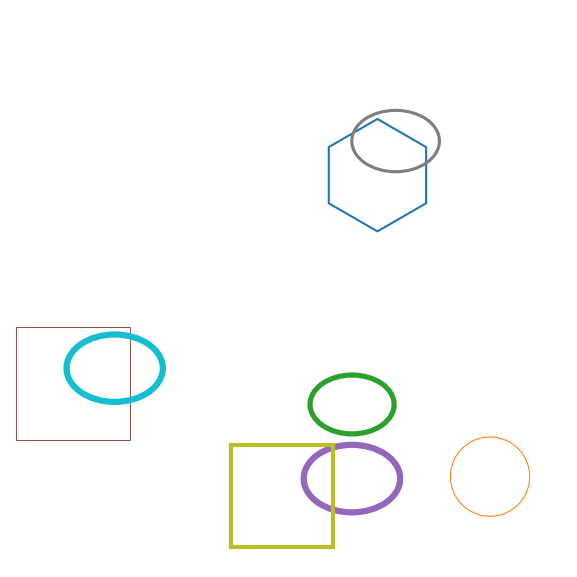[{"shape": "hexagon", "thickness": 1, "radius": 0.49, "center": [0.654, 0.696]}, {"shape": "circle", "thickness": 0.5, "radius": 0.34, "center": [0.849, 0.174]}, {"shape": "oval", "thickness": 2.5, "radius": 0.36, "center": [0.61, 0.299]}, {"shape": "oval", "thickness": 3, "radius": 0.42, "center": [0.609, 0.17]}, {"shape": "square", "thickness": 0.5, "radius": 0.49, "center": [0.126, 0.335]}, {"shape": "oval", "thickness": 1.5, "radius": 0.38, "center": [0.685, 0.755]}, {"shape": "square", "thickness": 2, "radius": 0.44, "center": [0.488, 0.14]}, {"shape": "oval", "thickness": 3, "radius": 0.42, "center": [0.199, 0.362]}]